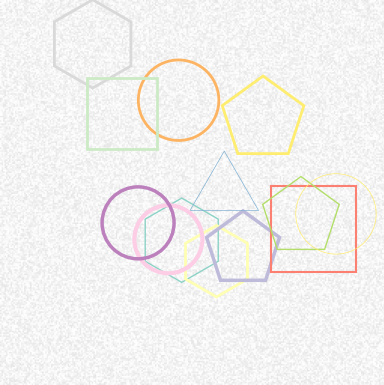[{"shape": "hexagon", "thickness": 1, "radius": 0.55, "center": [0.472, 0.376]}, {"shape": "hexagon", "thickness": 2, "radius": 0.46, "center": [0.562, 0.322]}, {"shape": "pentagon", "thickness": 2.5, "radius": 0.5, "center": [0.631, 0.353]}, {"shape": "square", "thickness": 1.5, "radius": 0.55, "center": [0.815, 0.406]}, {"shape": "triangle", "thickness": 0.5, "radius": 0.51, "center": [0.583, 0.505]}, {"shape": "circle", "thickness": 2, "radius": 0.52, "center": [0.464, 0.74]}, {"shape": "pentagon", "thickness": 1, "radius": 0.52, "center": [0.782, 0.437]}, {"shape": "circle", "thickness": 3, "radius": 0.44, "center": [0.437, 0.378]}, {"shape": "hexagon", "thickness": 2, "radius": 0.57, "center": [0.241, 0.886]}, {"shape": "circle", "thickness": 2.5, "radius": 0.47, "center": [0.359, 0.421]}, {"shape": "square", "thickness": 2, "radius": 0.46, "center": [0.317, 0.705]}, {"shape": "circle", "thickness": 0.5, "radius": 0.52, "center": [0.873, 0.444]}, {"shape": "pentagon", "thickness": 2, "radius": 0.56, "center": [0.683, 0.691]}]